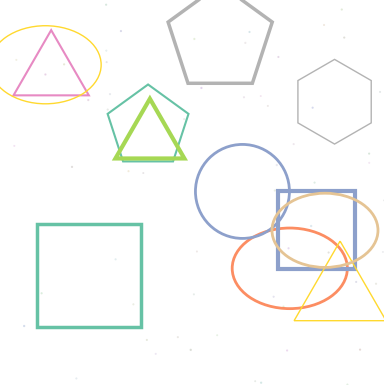[{"shape": "square", "thickness": 2.5, "radius": 0.67, "center": [0.231, 0.284]}, {"shape": "pentagon", "thickness": 1.5, "radius": 0.55, "center": [0.385, 0.67]}, {"shape": "oval", "thickness": 2, "radius": 0.75, "center": [0.753, 0.303]}, {"shape": "circle", "thickness": 2, "radius": 0.61, "center": [0.63, 0.503]}, {"shape": "square", "thickness": 3, "radius": 0.5, "center": [0.822, 0.403]}, {"shape": "triangle", "thickness": 1.5, "radius": 0.56, "center": [0.133, 0.809]}, {"shape": "triangle", "thickness": 3, "radius": 0.52, "center": [0.389, 0.64]}, {"shape": "oval", "thickness": 1, "radius": 0.72, "center": [0.118, 0.832]}, {"shape": "triangle", "thickness": 1, "radius": 0.69, "center": [0.883, 0.236]}, {"shape": "oval", "thickness": 2, "radius": 0.69, "center": [0.844, 0.402]}, {"shape": "pentagon", "thickness": 2.5, "radius": 0.71, "center": [0.572, 0.899]}, {"shape": "hexagon", "thickness": 1, "radius": 0.55, "center": [0.869, 0.736]}]